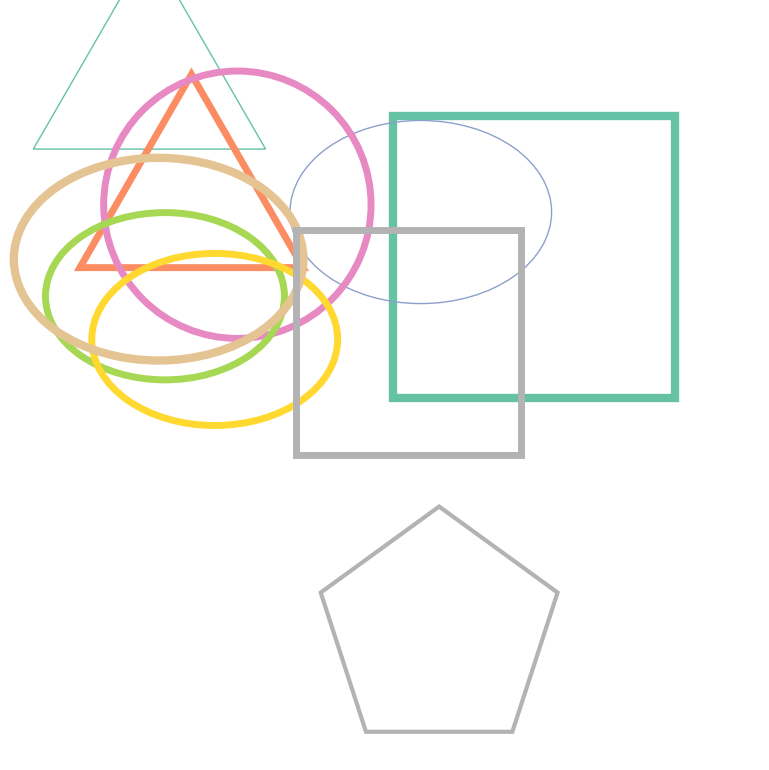[{"shape": "square", "thickness": 3, "radius": 0.92, "center": [0.694, 0.666]}, {"shape": "triangle", "thickness": 0.5, "radius": 0.87, "center": [0.194, 0.893]}, {"shape": "triangle", "thickness": 2.5, "radius": 0.84, "center": [0.249, 0.736]}, {"shape": "oval", "thickness": 0.5, "radius": 0.85, "center": [0.547, 0.725]}, {"shape": "circle", "thickness": 2.5, "radius": 0.87, "center": [0.308, 0.734]}, {"shape": "oval", "thickness": 2.5, "radius": 0.78, "center": [0.214, 0.615]}, {"shape": "oval", "thickness": 2.5, "radius": 0.8, "center": [0.279, 0.559]}, {"shape": "oval", "thickness": 3, "radius": 0.94, "center": [0.206, 0.663]}, {"shape": "pentagon", "thickness": 1.5, "radius": 0.81, "center": [0.57, 0.18]}, {"shape": "square", "thickness": 2.5, "radius": 0.73, "center": [0.53, 0.555]}]